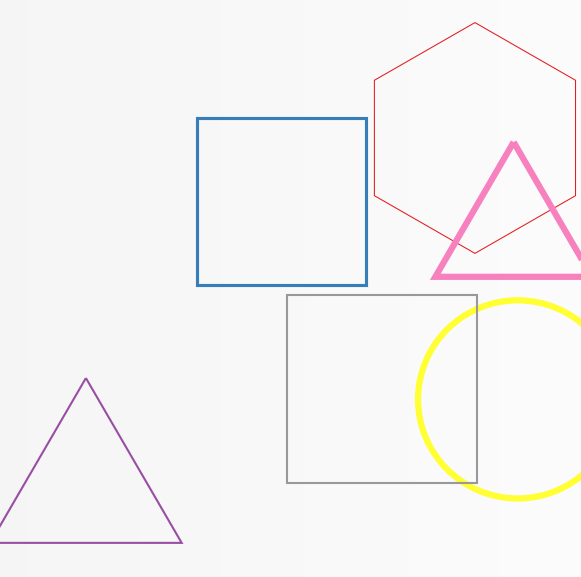[{"shape": "hexagon", "thickness": 0.5, "radius": 1.0, "center": [0.817, 0.76]}, {"shape": "square", "thickness": 1.5, "radius": 0.73, "center": [0.484, 0.65]}, {"shape": "triangle", "thickness": 1, "radius": 0.95, "center": [0.148, 0.154]}, {"shape": "circle", "thickness": 3, "radius": 0.86, "center": [0.891, 0.308]}, {"shape": "triangle", "thickness": 3, "radius": 0.78, "center": [0.884, 0.598]}, {"shape": "square", "thickness": 1, "radius": 0.82, "center": [0.658, 0.326]}]